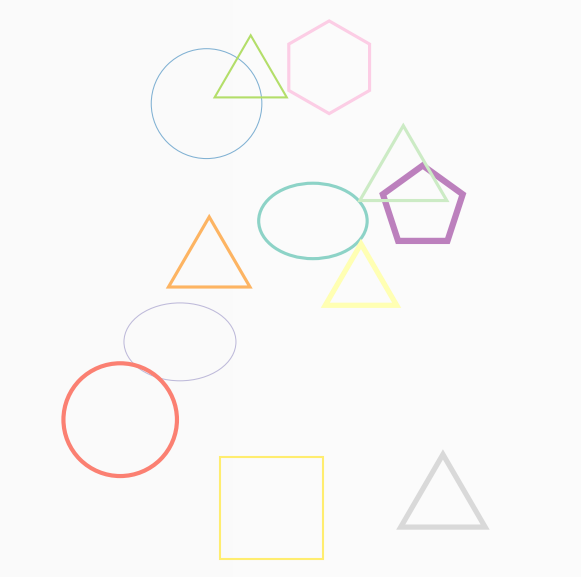[{"shape": "oval", "thickness": 1.5, "radius": 0.47, "center": [0.538, 0.617]}, {"shape": "triangle", "thickness": 2.5, "radius": 0.35, "center": [0.621, 0.506]}, {"shape": "oval", "thickness": 0.5, "radius": 0.48, "center": [0.31, 0.407]}, {"shape": "circle", "thickness": 2, "radius": 0.49, "center": [0.207, 0.272]}, {"shape": "circle", "thickness": 0.5, "radius": 0.48, "center": [0.355, 0.82]}, {"shape": "triangle", "thickness": 1.5, "radius": 0.4, "center": [0.36, 0.543]}, {"shape": "triangle", "thickness": 1, "radius": 0.36, "center": [0.431, 0.866]}, {"shape": "hexagon", "thickness": 1.5, "radius": 0.4, "center": [0.566, 0.883]}, {"shape": "triangle", "thickness": 2.5, "radius": 0.42, "center": [0.762, 0.128]}, {"shape": "pentagon", "thickness": 3, "radius": 0.36, "center": [0.727, 0.64]}, {"shape": "triangle", "thickness": 1.5, "radius": 0.43, "center": [0.694, 0.695]}, {"shape": "square", "thickness": 1, "radius": 0.44, "center": [0.467, 0.119]}]